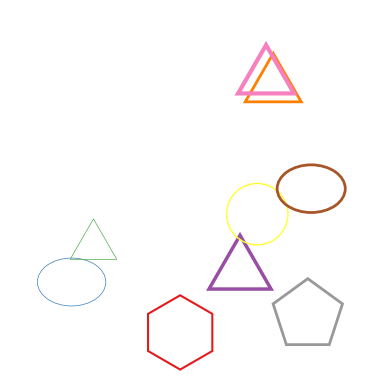[{"shape": "hexagon", "thickness": 1.5, "radius": 0.48, "center": [0.468, 0.137]}, {"shape": "oval", "thickness": 0.5, "radius": 0.44, "center": [0.186, 0.268]}, {"shape": "triangle", "thickness": 0.5, "radius": 0.35, "center": [0.243, 0.361]}, {"shape": "triangle", "thickness": 2.5, "radius": 0.47, "center": [0.623, 0.296]}, {"shape": "triangle", "thickness": 2, "radius": 0.42, "center": [0.71, 0.777]}, {"shape": "circle", "thickness": 1, "radius": 0.4, "center": [0.668, 0.444]}, {"shape": "oval", "thickness": 2, "radius": 0.44, "center": [0.808, 0.51]}, {"shape": "triangle", "thickness": 3, "radius": 0.42, "center": [0.691, 0.799]}, {"shape": "pentagon", "thickness": 2, "radius": 0.47, "center": [0.799, 0.181]}]